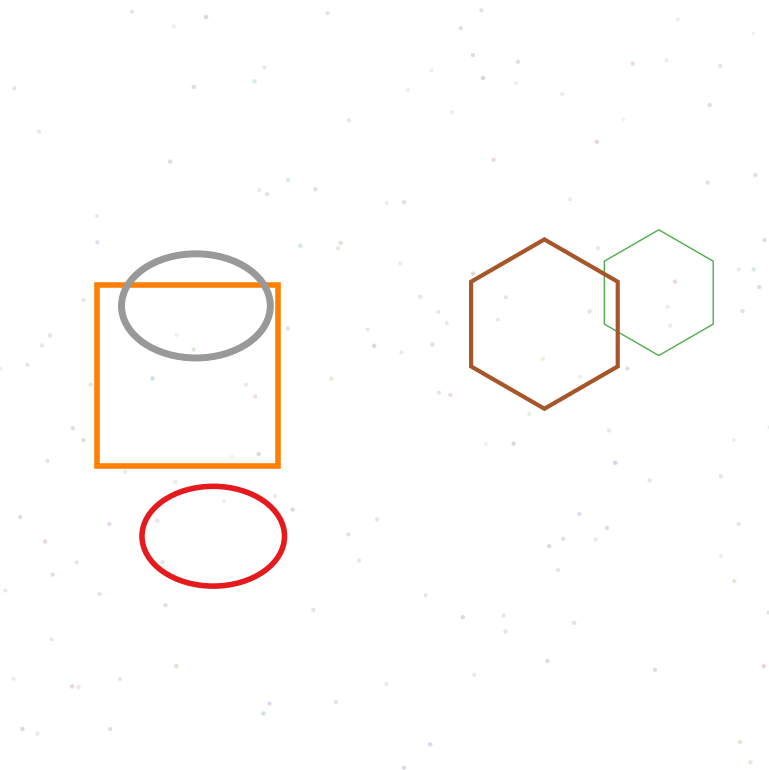[{"shape": "oval", "thickness": 2, "radius": 0.46, "center": [0.277, 0.304]}, {"shape": "hexagon", "thickness": 0.5, "radius": 0.41, "center": [0.856, 0.62]}, {"shape": "square", "thickness": 2, "radius": 0.59, "center": [0.244, 0.512]}, {"shape": "hexagon", "thickness": 1.5, "radius": 0.55, "center": [0.707, 0.579]}, {"shape": "oval", "thickness": 2.5, "radius": 0.48, "center": [0.254, 0.603]}]